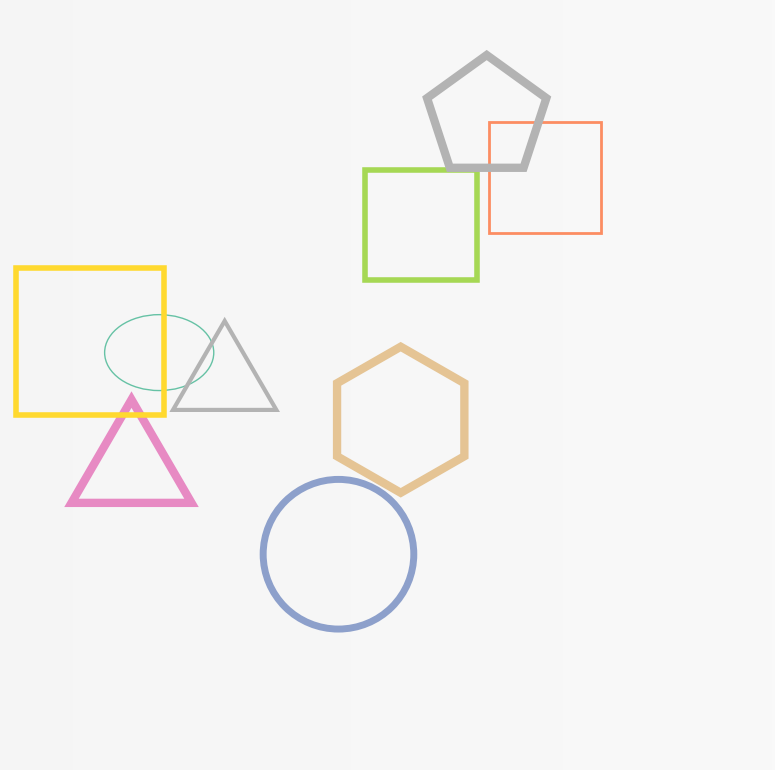[{"shape": "oval", "thickness": 0.5, "radius": 0.35, "center": [0.205, 0.542]}, {"shape": "square", "thickness": 1, "radius": 0.36, "center": [0.704, 0.769]}, {"shape": "circle", "thickness": 2.5, "radius": 0.49, "center": [0.437, 0.28]}, {"shape": "triangle", "thickness": 3, "radius": 0.45, "center": [0.17, 0.392]}, {"shape": "square", "thickness": 2, "radius": 0.36, "center": [0.543, 0.708]}, {"shape": "square", "thickness": 2, "radius": 0.48, "center": [0.116, 0.557]}, {"shape": "hexagon", "thickness": 3, "radius": 0.47, "center": [0.517, 0.455]}, {"shape": "triangle", "thickness": 1.5, "radius": 0.39, "center": [0.29, 0.506]}, {"shape": "pentagon", "thickness": 3, "radius": 0.4, "center": [0.628, 0.848]}]